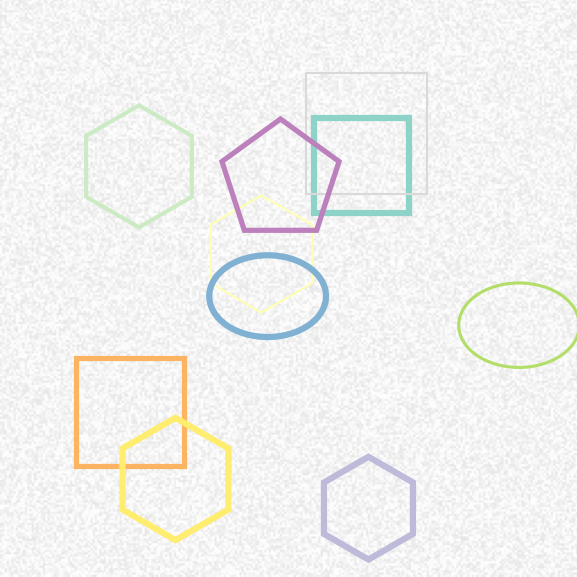[{"shape": "square", "thickness": 3, "radius": 0.41, "center": [0.626, 0.713]}, {"shape": "hexagon", "thickness": 1, "radius": 0.51, "center": [0.453, 0.559]}, {"shape": "hexagon", "thickness": 3, "radius": 0.44, "center": [0.638, 0.119]}, {"shape": "oval", "thickness": 3, "radius": 0.51, "center": [0.463, 0.486]}, {"shape": "square", "thickness": 2.5, "radius": 0.47, "center": [0.225, 0.286]}, {"shape": "oval", "thickness": 1.5, "radius": 0.52, "center": [0.899, 0.436]}, {"shape": "square", "thickness": 1, "radius": 0.52, "center": [0.634, 0.768]}, {"shape": "pentagon", "thickness": 2.5, "radius": 0.53, "center": [0.486, 0.687]}, {"shape": "hexagon", "thickness": 2, "radius": 0.53, "center": [0.241, 0.711]}, {"shape": "hexagon", "thickness": 3, "radius": 0.53, "center": [0.304, 0.17]}]